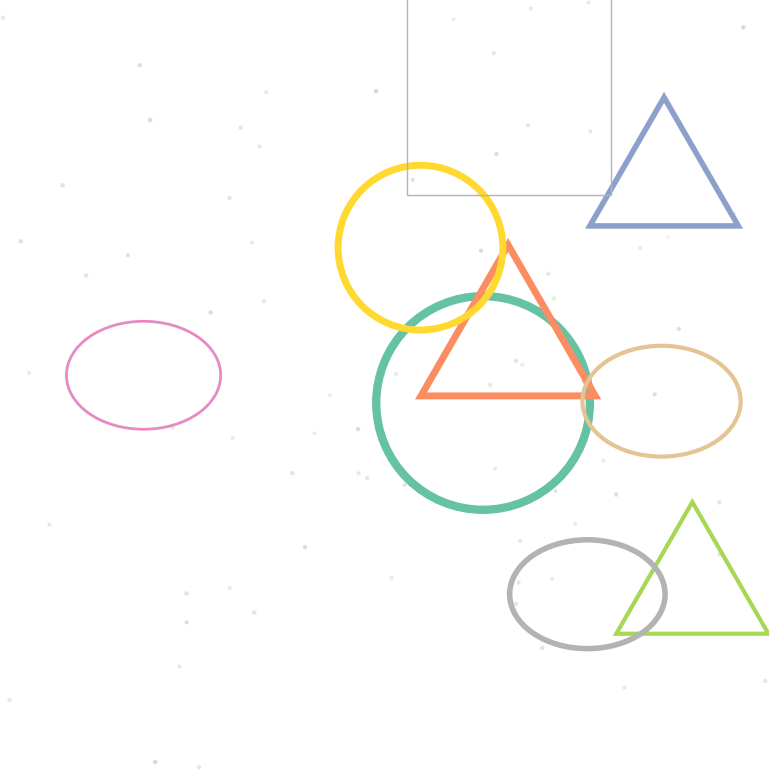[{"shape": "circle", "thickness": 3, "radius": 0.69, "center": [0.627, 0.477]}, {"shape": "triangle", "thickness": 2.5, "radius": 0.65, "center": [0.66, 0.551]}, {"shape": "triangle", "thickness": 2, "radius": 0.56, "center": [0.862, 0.762]}, {"shape": "oval", "thickness": 1, "radius": 0.5, "center": [0.186, 0.513]}, {"shape": "triangle", "thickness": 1.5, "radius": 0.57, "center": [0.899, 0.234]}, {"shape": "circle", "thickness": 2.5, "radius": 0.53, "center": [0.546, 0.678]}, {"shape": "oval", "thickness": 1.5, "radius": 0.51, "center": [0.859, 0.479]}, {"shape": "oval", "thickness": 2, "radius": 0.5, "center": [0.763, 0.228]}, {"shape": "square", "thickness": 0.5, "radius": 0.66, "center": [0.661, 0.879]}]